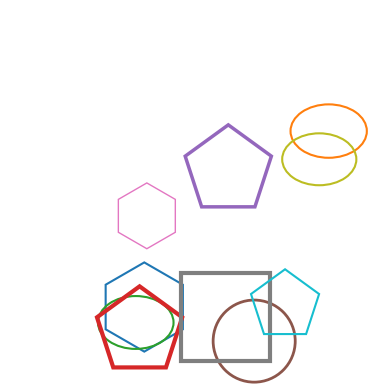[{"shape": "hexagon", "thickness": 1.5, "radius": 0.58, "center": [0.375, 0.203]}, {"shape": "oval", "thickness": 1.5, "radius": 0.5, "center": [0.854, 0.66]}, {"shape": "oval", "thickness": 1.5, "radius": 0.49, "center": [0.353, 0.162]}, {"shape": "pentagon", "thickness": 3, "radius": 0.58, "center": [0.363, 0.14]}, {"shape": "pentagon", "thickness": 2.5, "radius": 0.59, "center": [0.593, 0.558]}, {"shape": "circle", "thickness": 2, "radius": 0.53, "center": [0.66, 0.114]}, {"shape": "hexagon", "thickness": 1, "radius": 0.43, "center": [0.381, 0.439]}, {"shape": "square", "thickness": 3, "radius": 0.58, "center": [0.586, 0.177]}, {"shape": "oval", "thickness": 1.5, "radius": 0.48, "center": [0.829, 0.586]}, {"shape": "pentagon", "thickness": 1.5, "radius": 0.47, "center": [0.74, 0.208]}]